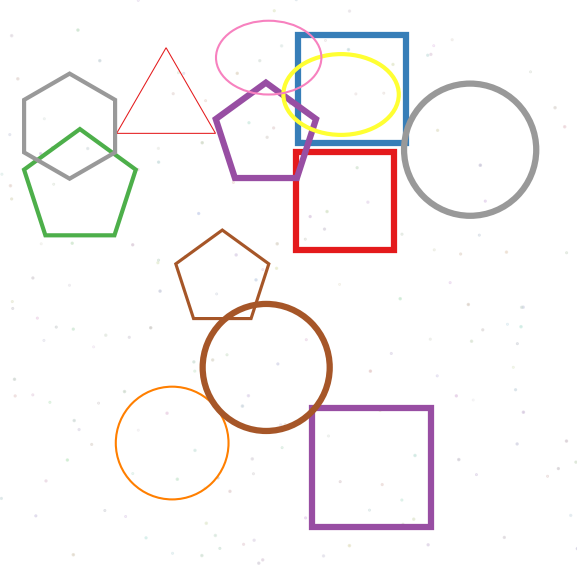[{"shape": "square", "thickness": 3, "radius": 0.42, "center": [0.598, 0.652]}, {"shape": "triangle", "thickness": 0.5, "radius": 0.49, "center": [0.288, 0.818]}, {"shape": "square", "thickness": 3, "radius": 0.47, "center": [0.61, 0.846]}, {"shape": "pentagon", "thickness": 2, "radius": 0.51, "center": [0.138, 0.674]}, {"shape": "square", "thickness": 3, "radius": 0.51, "center": [0.643, 0.189]}, {"shape": "pentagon", "thickness": 3, "radius": 0.46, "center": [0.46, 0.765]}, {"shape": "circle", "thickness": 1, "radius": 0.49, "center": [0.298, 0.232]}, {"shape": "oval", "thickness": 2, "radius": 0.5, "center": [0.591, 0.835]}, {"shape": "circle", "thickness": 3, "radius": 0.55, "center": [0.461, 0.363]}, {"shape": "pentagon", "thickness": 1.5, "radius": 0.42, "center": [0.385, 0.516]}, {"shape": "oval", "thickness": 1, "radius": 0.46, "center": [0.465, 0.899]}, {"shape": "hexagon", "thickness": 2, "radius": 0.45, "center": [0.121, 0.781]}, {"shape": "circle", "thickness": 3, "radius": 0.57, "center": [0.814, 0.74]}]